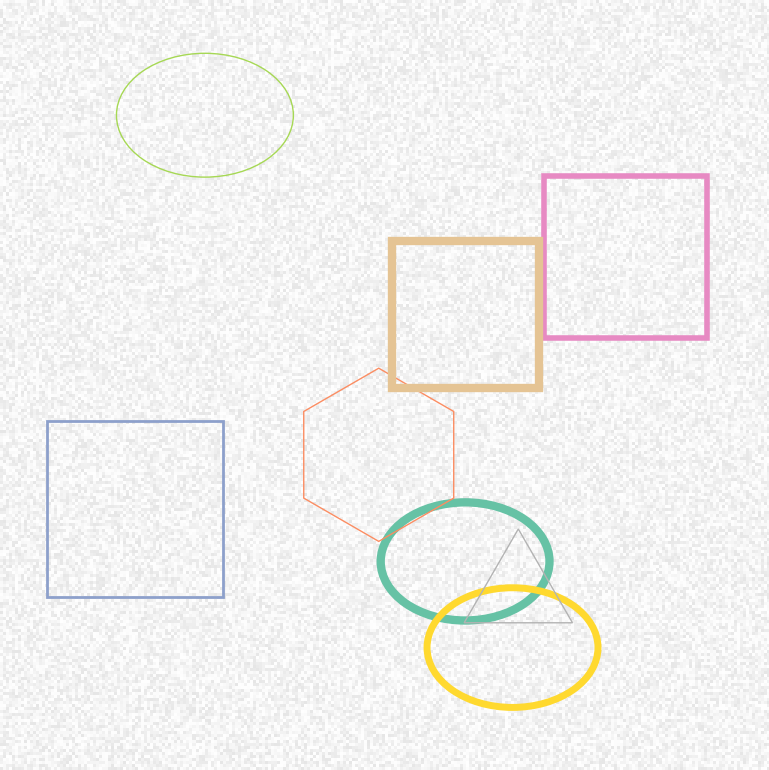[{"shape": "oval", "thickness": 3, "radius": 0.55, "center": [0.604, 0.271]}, {"shape": "hexagon", "thickness": 0.5, "radius": 0.56, "center": [0.492, 0.409]}, {"shape": "square", "thickness": 1, "radius": 0.57, "center": [0.175, 0.339]}, {"shape": "square", "thickness": 2, "radius": 0.53, "center": [0.813, 0.666]}, {"shape": "oval", "thickness": 0.5, "radius": 0.57, "center": [0.266, 0.85]}, {"shape": "oval", "thickness": 2.5, "radius": 0.56, "center": [0.666, 0.159]}, {"shape": "square", "thickness": 3, "radius": 0.48, "center": [0.605, 0.592]}, {"shape": "triangle", "thickness": 0.5, "radius": 0.41, "center": [0.673, 0.232]}]